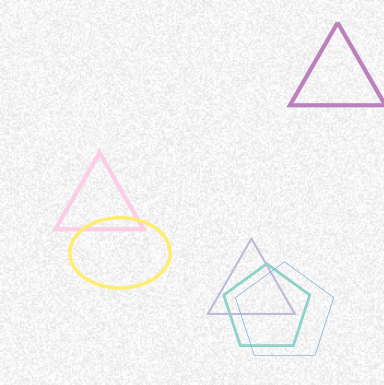[{"shape": "pentagon", "thickness": 2, "radius": 0.59, "center": [0.693, 0.197]}, {"shape": "triangle", "thickness": 1.5, "radius": 0.65, "center": [0.653, 0.25]}, {"shape": "pentagon", "thickness": 0.5, "radius": 0.67, "center": [0.739, 0.186]}, {"shape": "triangle", "thickness": 3, "radius": 0.66, "center": [0.258, 0.471]}, {"shape": "triangle", "thickness": 3, "radius": 0.72, "center": [0.877, 0.798]}, {"shape": "oval", "thickness": 2.5, "radius": 0.65, "center": [0.312, 0.343]}]